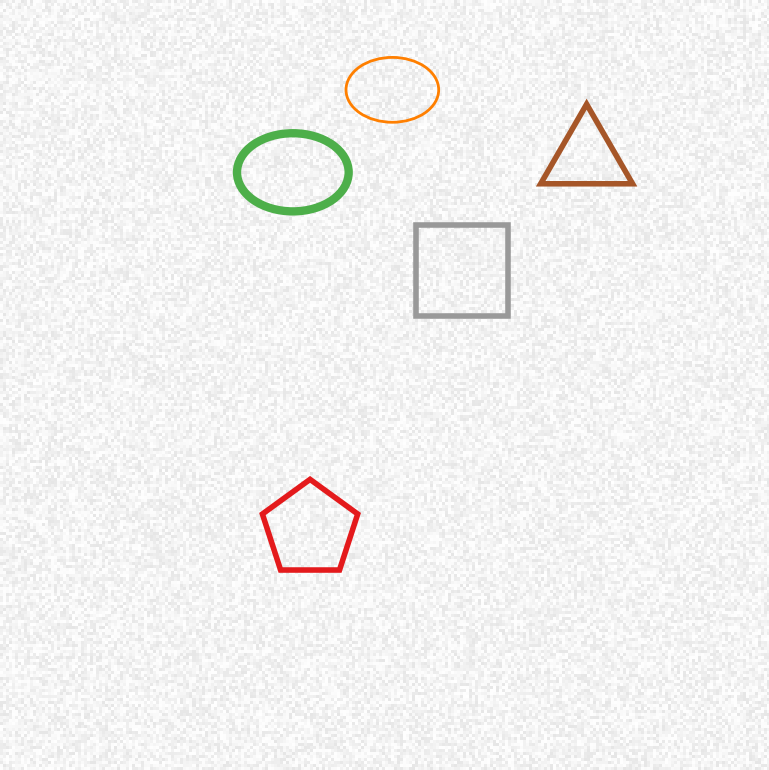[{"shape": "pentagon", "thickness": 2, "radius": 0.33, "center": [0.403, 0.312]}, {"shape": "oval", "thickness": 3, "radius": 0.36, "center": [0.38, 0.776]}, {"shape": "oval", "thickness": 1, "radius": 0.3, "center": [0.51, 0.883]}, {"shape": "triangle", "thickness": 2, "radius": 0.34, "center": [0.762, 0.796]}, {"shape": "square", "thickness": 2, "radius": 0.3, "center": [0.6, 0.649]}]